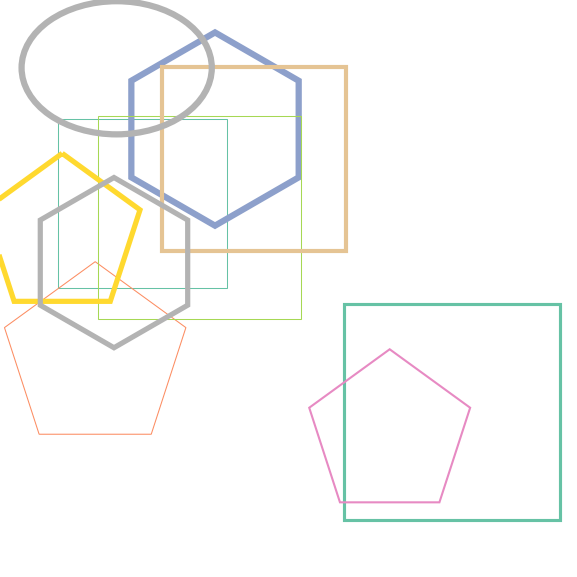[{"shape": "square", "thickness": 1.5, "radius": 0.93, "center": [0.783, 0.285]}, {"shape": "square", "thickness": 0.5, "radius": 0.73, "center": [0.247, 0.646]}, {"shape": "pentagon", "thickness": 0.5, "radius": 0.83, "center": [0.165, 0.381]}, {"shape": "hexagon", "thickness": 3, "radius": 0.84, "center": [0.372, 0.776]}, {"shape": "pentagon", "thickness": 1, "radius": 0.73, "center": [0.675, 0.248]}, {"shape": "square", "thickness": 0.5, "radius": 0.88, "center": [0.346, 0.622]}, {"shape": "pentagon", "thickness": 2.5, "radius": 0.71, "center": [0.108, 0.592]}, {"shape": "square", "thickness": 2, "radius": 0.8, "center": [0.44, 0.724]}, {"shape": "hexagon", "thickness": 2.5, "radius": 0.74, "center": [0.197, 0.544]}, {"shape": "oval", "thickness": 3, "radius": 0.82, "center": [0.202, 0.882]}]